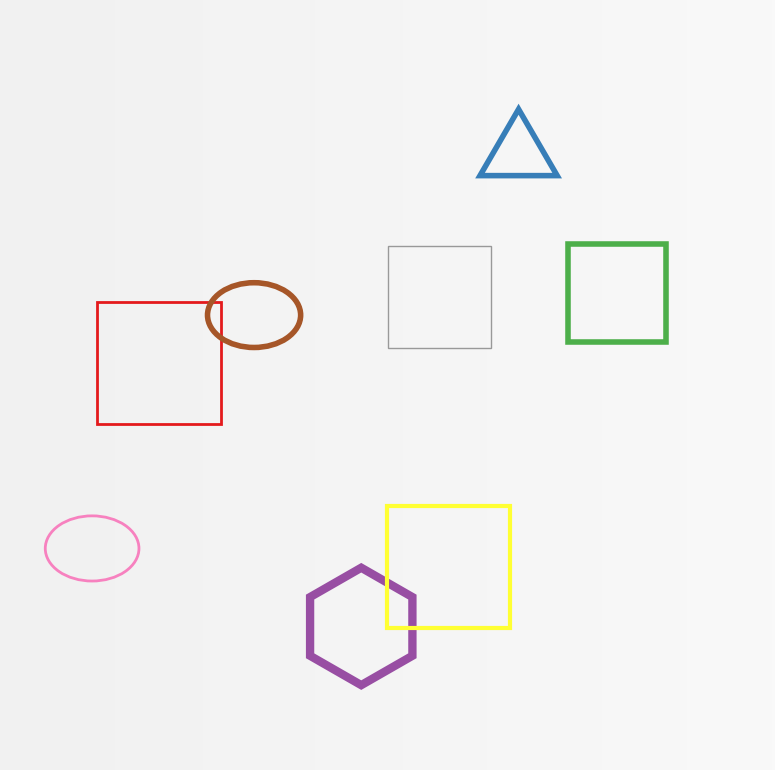[{"shape": "square", "thickness": 1, "radius": 0.4, "center": [0.205, 0.529]}, {"shape": "triangle", "thickness": 2, "radius": 0.29, "center": [0.669, 0.801]}, {"shape": "square", "thickness": 2, "radius": 0.32, "center": [0.796, 0.619]}, {"shape": "hexagon", "thickness": 3, "radius": 0.38, "center": [0.466, 0.186]}, {"shape": "square", "thickness": 1.5, "radius": 0.4, "center": [0.579, 0.263]}, {"shape": "oval", "thickness": 2, "radius": 0.3, "center": [0.328, 0.591]}, {"shape": "oval", "thickness": 1, "radius": 0.3, "center": [0.119, 0.288]}, {"shape": "square", "thickness": 0.5, "radius": 0.33, "center": [0.567, 0.615]}]